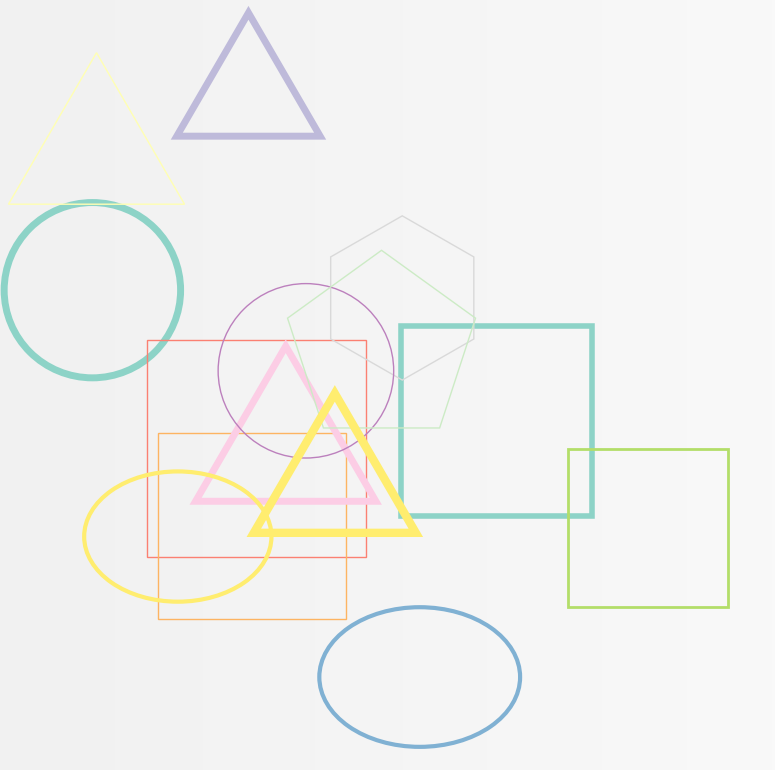[{"shape": "square", "thickness": 2, "radius": 0.62, "center": [0.641, 0.453]}, {"shape": "circle", "thickness": 2.5, "radius": 0.57, "center": [0.119, 0.623]}, {"shape": "triangle", "thickness": 0.5, "radius": 0.66, "center": [0.125, 0.8]}, {"shape": "triangle", "thickness": 2.5, "radius": 0.53, "center": [0.321, 0.877]}, {"shape": "square", "thickness": 0.5, "radius": 0.71, "center": [0.331, 0.417]}, {"shape": "oval", "thickness": 1.5, "radius": 0.65, "center": [0.542, 0.121]}, {"shape": "square", "thickness": 0.5, "radius": 0.61, "center": [0.325, 0.317]}, {"shape": "square", "thickness": 1, "radius": 0.51, "center": [0.836, 0.315]}, {"shape": "triangle", "thickness": 2.5, "radius": 0.67, "center": [0.369, 0.416]}, {"shape": "hexagon", "thickness": 0.5, "radius": 0.53, "center": [0.519, 0.613]}, {"shape": "circle", "thickness": 0.5, "radius": 0.57, "center": [0.395, 0.518]}, {"shape": "pentagon", "thickness": 0.5, "radius": 0.64, "center": [0.492, 0.547]}, {"shape": "oval", "thickness": 1.5, "radius": 0.6, "center": [0.229, 0.303]}, {"shape": "triangle", "thickness": 3, "radius": 0.6, "center": [0.432, 0.368]}]